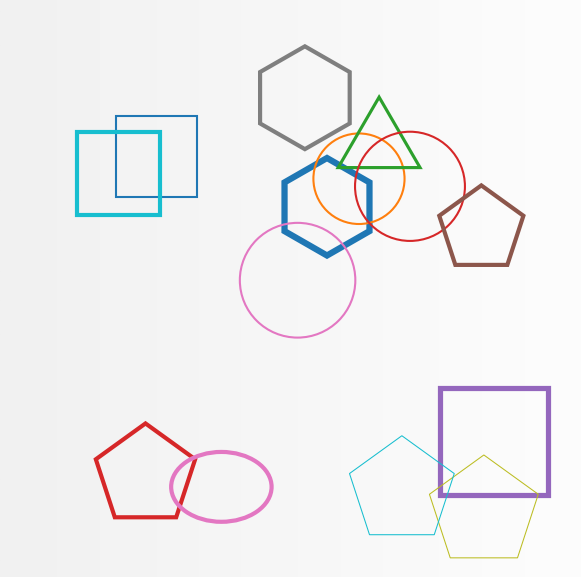[{"shape": "square", "thickness": 1, "radius": 0.35, "center": [0.27, 0.729]}, {"shape": "hexagon", "thickness": 3, "radius": 0.42, "center": [0.563, 0.641]}, {"shape": "circle", "thickness": 1, "radius": 0.39, "center": [0.618, 0.69]}, {"shape": "triangle", "thickness": 1.5, "radius": 0.41, "center": [0.652, 0.75]}, {"shape": "pentagon", "thickness": 2, "radius": 0.45, "center": [0.25, 0.176]}, {"shape": "circle", "thickness": 1, "radius": 0.47, "center": [0.705, 0.677]}, {"shape": "square", "thickness": 2.5, "radius": 0.46, "center": [0.85, 0.234]}, {"shape": "pentagon", "thickness": 2, "radius": 0.38, "center": [0.828, 0.602]}, {"shape": "circle", "thickness": 1, "radius": 0.5, "center": [0.512, 0.514]}, {"shape": "oval", "thickness": 2, "radius": 0.43, "center": [0.381, 0.156]}, {"shape": "hexagon", "thickness": 2, "radius": 0.45, "center": [0.525, 0.83]}, {"shape": "pentagon", "thickness": 0.5, "radius": 0.49, "center": [0.832, 0.113]}, {"shape": "square", "thickness": 2, "radius": 0.36, "center": [0.204, 0.699]}, {"shape": "pentagon", "thickness": 0.5, "radius": 0.47, "center": [0.691, 0.15]}]